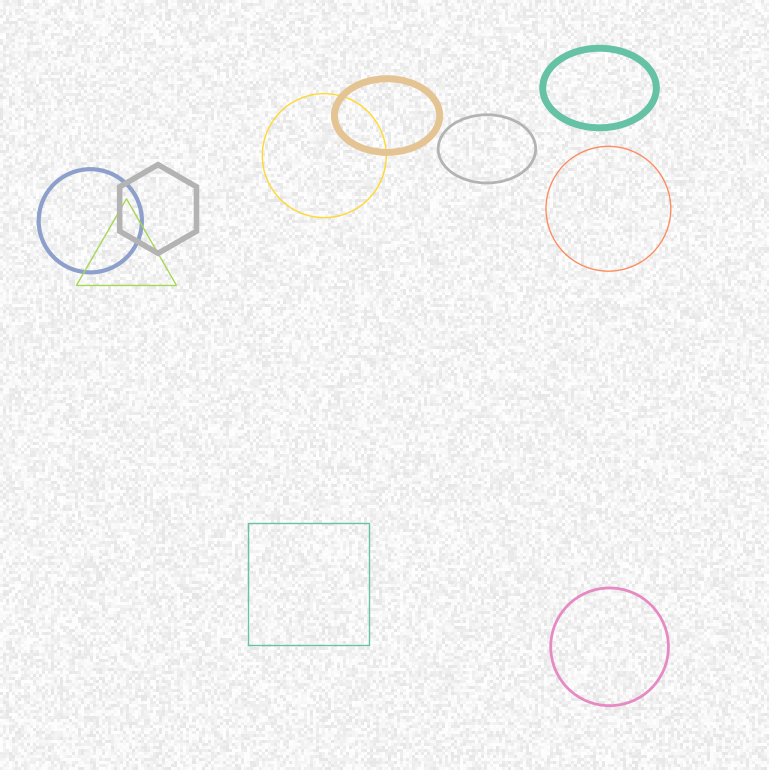[{"shape": "oval", "thickness": 2.5, "radius": 0.37, "center": [0.779, 0.886]}, {"shape": "square", "thickness": 0.5, "radius": 0.4, "center": [0.401, 0.241]}, {"shape": "circle", "thickness": 0.5, "radius": 0.41, "center": [0.79, 0.729]}, {"shape": "circle", "thickness": 1.5, "radius": 0.34, "center": [0.117, 0.713]}, {"shape": "circle", "thickness": 1, "radius": 0.38, "center": [0.792, 0.16]}, {"shape": "triangle", "thickness": 0.5, "radius": 0.38, "center": [0.164, 0.667]}, {"shape": "circle", "thickness": 0.5, "radius": 0.4, "center": [0.421, 0.798]}, {"shape": "oval", "thickness": 2.5, "radius": 0.34, "center": [0.503, 0.85]}, {"shape": "hexagon", "thickness": 2, "radius": 0.29, "center": [0.205, 0.729]}, {"shape": "oval", "thickness": 1, "radius": 0.32, "center": [0.632, 0.807]}]